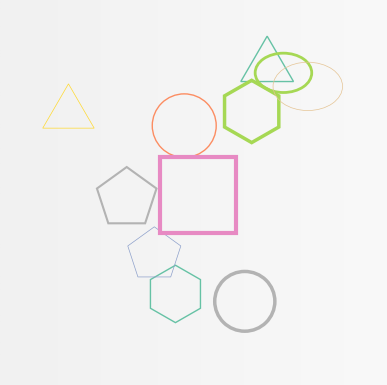[{"shape": "hexagon", "thickness": 1, "radius": 0.37, "center": [0.453, 0.237]}, {"shape": "triangle", "thickness": 1, "radius": 0.39, "center": [0.689, 0.827]}, {"shape": "circle", "thickness": 1, "radius": 0.41, "center": [0.475, 0.674]}, {"shape": "pentagon", "thickness": 0.5, "radius": 0.36, "center": [0.398, 0.339]}, {"shape": "square", "thickness": 3, "radius": 0.49, "center": [0.511, 0.493]}, {"shape": "hexagon", "thickness": 2.5, "radius": 0.4, "center": [0.65, 0.71]}, {"shape": "oval", "thickness": 2, "radius": 0.36, "center": [0.731, 0.811]}, {"shape": "triangle", "thickness": 0.5, "radius": 0.38, "center": [0.177, 0.705]}, {"shape": "oval", "thickness": 0.5, "radius": 0.45, "center": [0.794, 0.776]}, {"shape": "circle", "thickness": 2.5, "radius": 0.39, "center": [0.632, 0.217]}, {"shape": "pentagon", "thickness": 1.5, "radius": 0.4, "center": [0.327, 0.485]}]